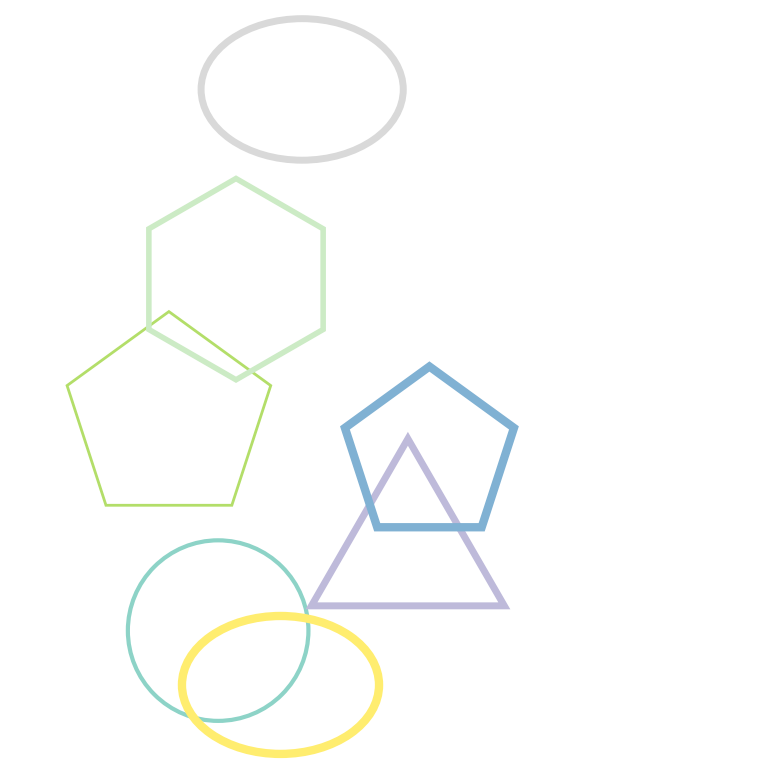[{"shape": "circle", "thickness": 1.5, "radius": 0.59, "center": [0.283, 0.181]}, {"shape": "triangle", "thickness": 2.5, "radius": 0.72, "center": [0.53, 0.286]}, {"shape": "pentagon", "thickness": 3, "radius": 0.58, "center": [0.558, 0.409]}, {"shape": "pentagon", "thickness": 1, "radius": 0.7, "center": [0.219, 0.456]}, {"shape": "oval", "thickness": 2.5, "radius": 0.66, "center": [0.392, 0.884]}, {"shape": "hexagon", "thickness": 2, "radius": 0.65, "center": [0.307, 0.637]}, {"shape": "oval", "thickness": 3, "radius": 0.64, "center": [0.364, 0.11]}]